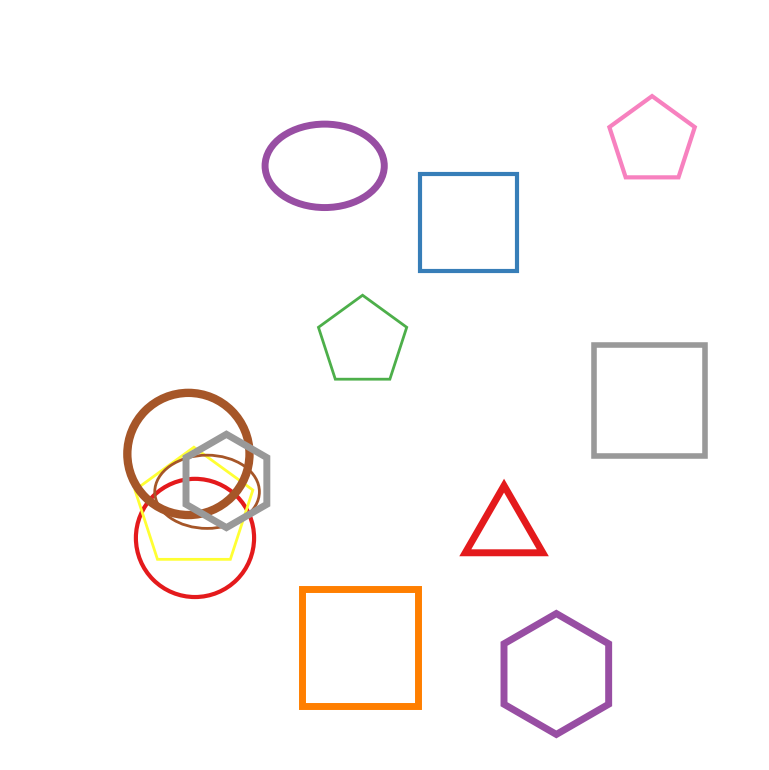[{"shape": "triangle", "thickness": 2.5, "radius": 0.29, "center": [0.655, 0.311]}, {"shape": "circle", "thickness": 1.5, "radius": 0.38, "center": [0.253, 0.301]}, {"shape": "square", "thickness": 1.5, "radius": 0.32, "center": [0.608, 0.711]}, {"shape": "pentagon", "thickness": 1, "radius": 0.3, "center": [0.471, 0.556]}, {"shape": "hexagon", "thickness": 2.5, "radius": 0.39, "center": [0.723, 0.125]}, {"shape": "oval", "thickness": 2.5, "radius": 0.39, "center": [0.422, 0.785]}, {"shape": "square", "thickness": 2.5, "radius": 0.38, "center": [0.467, 0.159]}, {"shape": "pentagon", "thickness": 1, "radius": 0.4, "center": [0.252, 0.339]}, {"shape": "circle", "thickness": 3, "radius": 0.4, "center": [0.245, 0.41]}, {"shape": "oval", "thickness": 1, "radius": 0.34, "center": [0.269, 0.361]}, {"shape": "pentagon", "thickness": 1.5, "radius": 0.29, "center": [0.847, 0.817]}, {"shape": "hexagon", "thickness": 2.5, "radius": 0.3, "center": [0.294, 0.375]}, {"shape": "square", "thickness": 2, "radius": 0.36, "center": [0.843, 0.48]}]